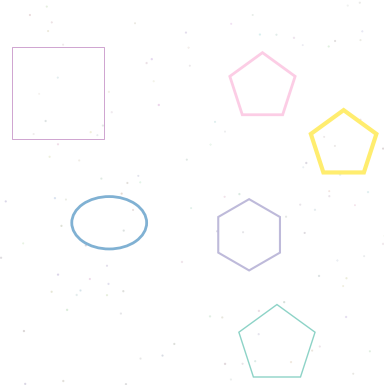[{"shape": "pentagon", "thickness": 1, "radius": 0.52, "center": [0.719, 0.105]}, {"shape": "hexagon", "thickness": 1.5, "radius": 0.46, "center": [0.647, 0.39]}, {"shape": "oval", "thickness": 2, "radius": 0.49, "center": [0.284, 0.421]}, {"shape": "pentagon", "thickness": 2, "radius": 0.45, "center": [0.682, 0.774]}, {"shape": "square", "thickness": 0.5, "radius": 0.6, "center": [0.152, 0.758]}, {"shape": "pentagon", "thickness": 3, "radius": 0.45, "center": [0.893, 0.624]}]